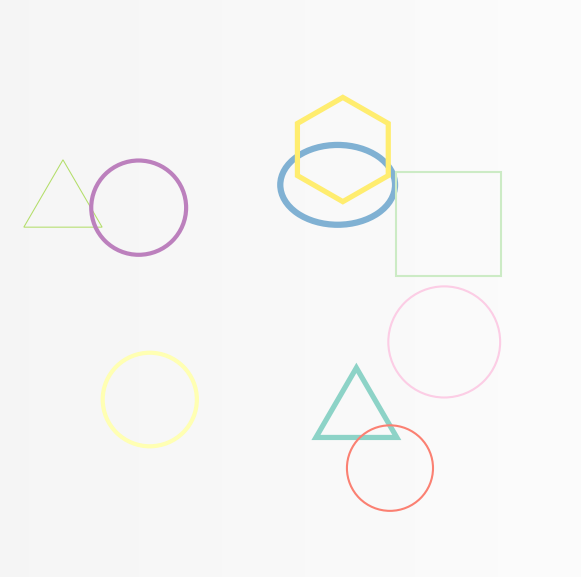[{"shape": "triangle", "thickness": 2.5, "radius": 0.4, "center": [0.613, 0.282]}, {"shape": "circle", "thickness": 2, "radius": 0.41, "center": [0.258, 0.307]}, {"shape": "circle", "thickness": 1, "radius": 0.37, "center": [0.671, 0.189]}, {"shape": "oval", "thickness": 3, "radius": 0.49, "center": [0.581, 0.679]}, {"shape": "triangle", "thickness": 0.5, "radius": 0.39, "center": [0.108, 0.645]}, {"shape": "circle", "thickness": 1, "radius": 0.48, "center": [0.764, 0.407]}, {"shape": "circle", "thickness": 2, "radius": 0.41, "center": [0.239, 0.64]}, {"shape": "square", "thickness": 1, "radius": 0.45, "center": [0.771, 0.612]}, {"shape": "hexagon", "thickness": 2.5, "radius": 0.45, "center": [0.59, 0.74]}]